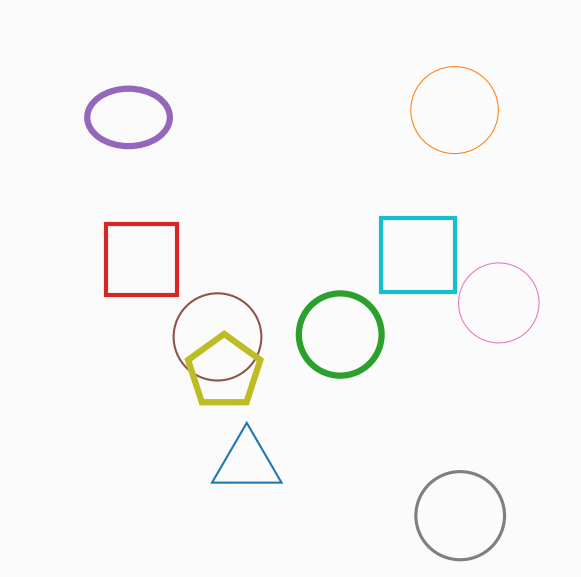[{"shape": "triangle", "thickness": 1, "radius": 0.35, "center": [0.425, 0.198]}, {"shape": "circle", "thickness": 0.5, "radius": 0.38, "center": [0.782, 0.808]}, {"shape": "circle", "thickness": 3, "radius": 0.36, "center": [0.585, 0.42]}, {"shape": "square", "thickness": 2, "radius": 0.31, "center": [0.244, 0.55]}, {"shape": "oval", "thickness": 3, "radius": 0.36, "center": [0.221, 0.796]}, {"shape": "circle", "thickness": 1, "radius": 0.38, "center": [0.374, 0.416]}, {"shape": "circle", "thickness": 0.5, "radius": 0.35, "center": [0.858, 0.475]}, {"shape": "circle", "thickness": 1.5, "radius": 0.38, "center": [0.792, 0.106]}, {"shape": "pentagon", "thickness": 3, "radius": 0.33, "center": [0.386, 0.356]}, {"shape": "square", "thickness": 2, "radius": 0.32, "center": [0.719, 0.557]}]